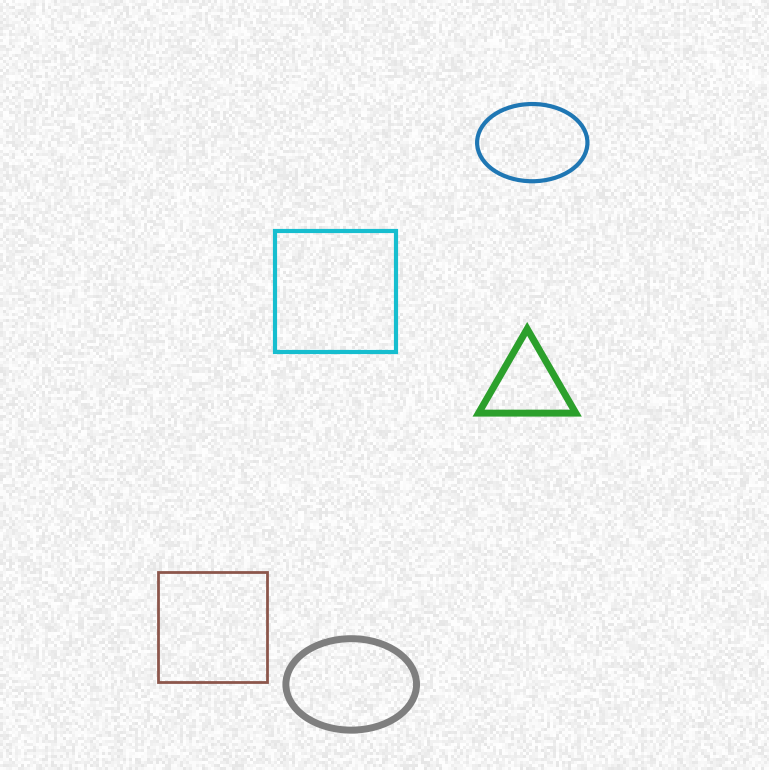[{"shape": "oval", "thickness": 1.5, "radius": 0.36, "center": [0.691, 0.815]}, {"shape": "triangle", "thickness": 2.5, "radius": 0.36, "center": [0.685, 0.5]}, {"shape": "square", "thickness": 1, "radius": 0.36, "center": [0.276, 0.186]}, {"shape": "oval", "thickness": 2.5, "radius": 0.42, "center": [0.456, 0.111]}, {"shape": "square", "thickness": 1.5, "radius": 0.39, "center": [0.436, 0.622]}]